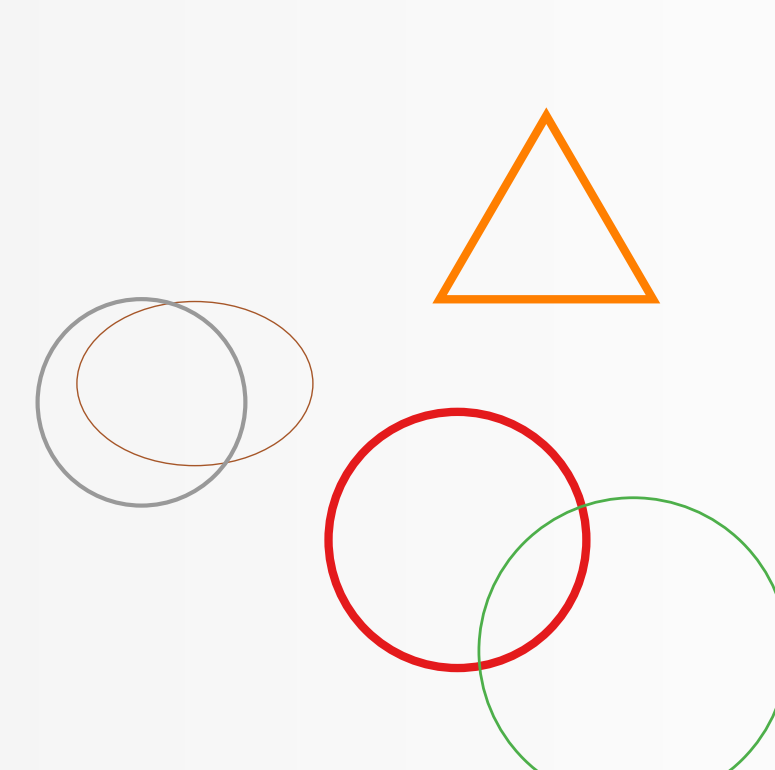[{"shape": "circle", "thickness": 3, "radius": 0.83, "center": [0.59, 0.299]}, {"shape": "circle", "thickness": 1, "radius": 1.0, "center": [0.817, 0.154]}, {"shape": "triangle", "thickness": 3, "radius": 0.79, "center": [0.705, 0.691]}, {"shape": "oval", "thickness": 0.5, "radius": 0.76, "center": [0.251, 0.502]}, {"shape": "circle", "thickness": 1.5, "radius": 0.67, "center": [0.183, 0.477]}]